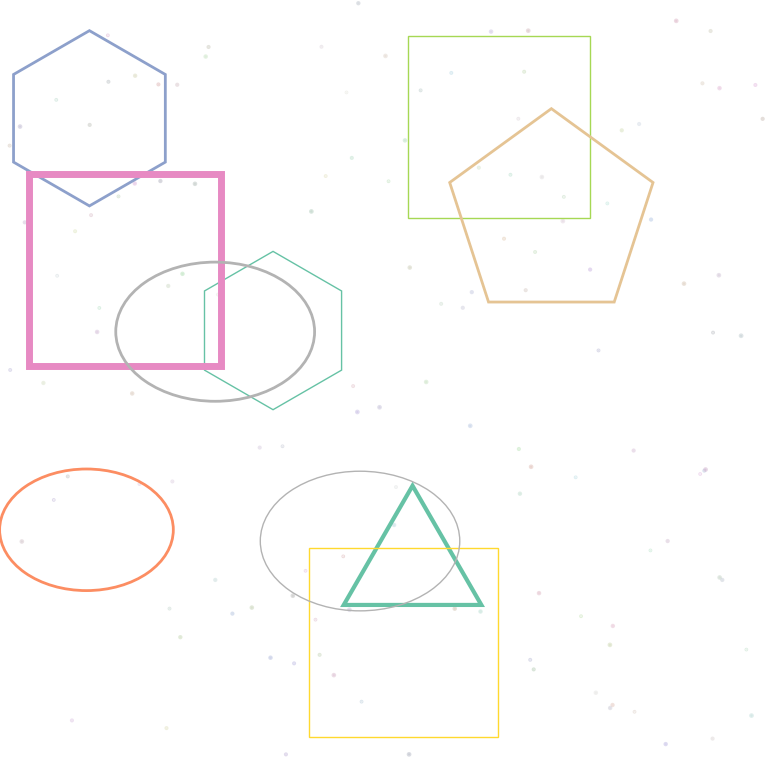[{"shape": "triangle", "thickness": 1.5, "radius": 0.52, "center": [0.536, 0.266]}, {"shape": "hexagon", "thickness": 0.5, "radius": 0.51, "center": [0.355, 0.571]}, {"shape": "oval", "thickness": 1, "radius": 0.56, "center": [0.112, 0.312]}, {"shape": "hexagon", "thickness": 1, "radius": 0.57, "center": [0.116, 0.846]}, {"shape": "square", "thickness": 2.5, "radius": 0.62, "center": [0.162, 0.649]}, {"shape": "square", "thickness": 0.5, "radius": 0.59, "center": [0.648, 0.835]}, {"shape": "square", "thickness": 0.5, "radius": 0.61, "center": [0.524, 0.165]}, {"shape": "pentagon", "thickness": 1, "radius": 0.69, "center": [0.716, 0.72]}, {"shape": "oval", "thickness": 1, "radius": 0.65, "center": [0.279, 0.569]}, {"shape": "oval", "thickness": 0.5, "radius": 0.65, "center": [0.468, 0.297]}]